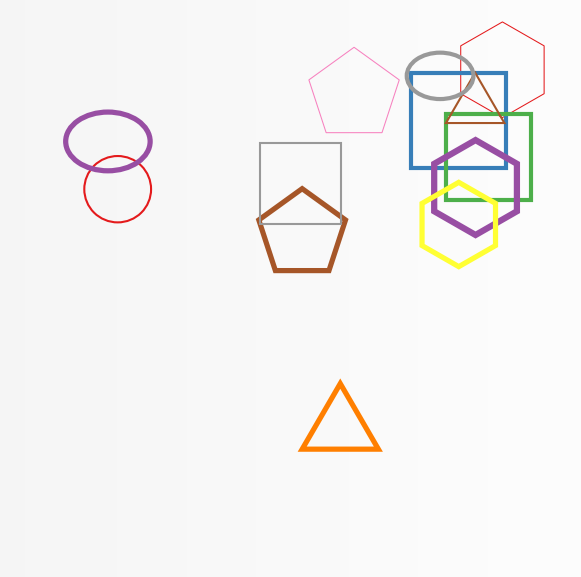[{"shape": "hexagon", "thickness": 0.5, "radius": 0.41, "center": [0.864, 0.878]}, {"shape": "circle", "thickness": 1, "radius": 0.29, "center": [0.202, 0.672]}, {"shape": "square", "thickness": 2, "radius": 0.41, "center": [0.789, 0.791]}, {"shape": "square", "thickness": 2, "radius": 0.37, "center": [0.84, 0.727]}, {"shape": "oval", "thickness": 2.5, "radius": 0.36, "center": [0.186, 0.754]}, {"shape": "hexagon", "thickness": 3, "radius": 0.41, "center": [0.818, 0.674]}, {"shape": "triangle", "thickness": 2.5, "radius": 0.38, "center": [0.585, 0.259]}, {"shape": "hexagon", "thickness": 2.5, "radius": 0.36, "center": [0.789, 0.61]}, {"shape": "pentagon", "thickness": 2.5, "radius": 0.39, "center": [0.52, 0.594]}, {"shape": "triangle", "thickness": 1, "radius": 0.29, "center": [0.817, 0.815]}, {"shape": "pentagon", "thickness": 0.5, "radius": 0.41, "center": [0.609, 0.836]}, {"shape": "square", "thickness": 1, "radius": 0.35, "center": [0.517, 0.681]}, {"shape": "oval", "thickness": 2, "radius": 0.29, "center": [0.757, 0.868]}]